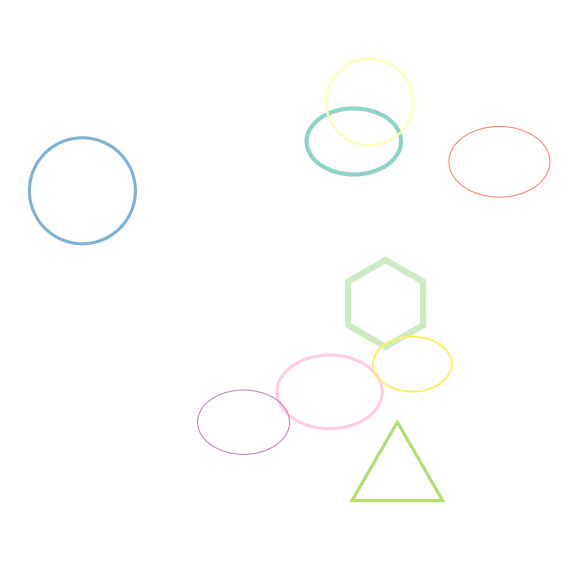[{"shape": "oval", "thickness": 2, "radius": 0.41, "center": [0.613, 0.754]}, {"shape": "circle", "thickness": 1, "radius": 0.38, "center": [0.64, 0.822]}, {"shape": "oval", "thickness": 0.5, "radius": 0.44, "center": [0.865, 0.719]}, {"shape": "circle", "thickness": 1.5, "radius": 0.46, "center": [0.143, 0.669]}, {"shape": "triangle", "thickness": 1.5, "radius": 0.45, "center": [0.688, 0.178]}, {"shape": "oval", "thickness": 1.5, "radius": 0.46, "center": [0.571, 0.321]}, {"shape": "oval", "thickness": 0.5, "radius": 0.4, "center": [0.422, 0.268]}, {"shape": "hexagon", "thickness": 3, "radius": 0.38, "center": [0.668, 0.474]}, {"shape": "oval", "thickness": 1, "radius": 0.34, "center": [0.714, 0.369]}]